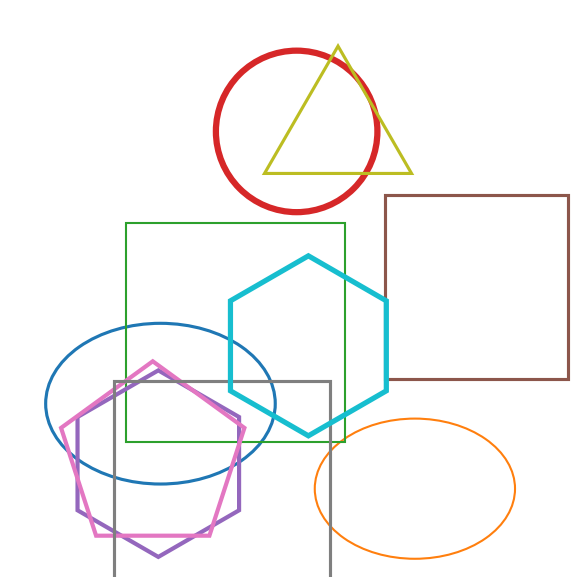[{"shape": "oval", "thickness": 1.5, "radius": 0.99, "center": [0.278, 0.3]}, {"shape": "oval", "thickness": 1, "radius": 0.87, "center": [0.718, 0.153]}, {"shape": "square", "thickness": 1, "radius": 0.95, "center": [0.408, 0.423]}, {"shape": "circle", "thickness": 3, "radius": 0.7, "center": [0.514, 0.772]}, {"shape": "hexagon", "thickness": 2, "radius": 0.81, "center": [0.274, 0.196]}, {"shape": "square", "thickness": 1.5, "radius": 0.79, "center": [0.825, 0.502]}, {"shape": "pentagon", "thickness": 2, "radius": 0.83, "center": [0.265, 0.207]}, {"shape": "square", "thickness": 1.5, "radius": 0.93, "center": [0.385, 0.153]}, {"shape": "triangle", "thickness": 1.5, "radius": 0.74, "center": [0.585, 0.772]}, {"shape": "hexagon", "thickness": 2.5, "radius": 0.78, "center": [0.534, 0.4]}]